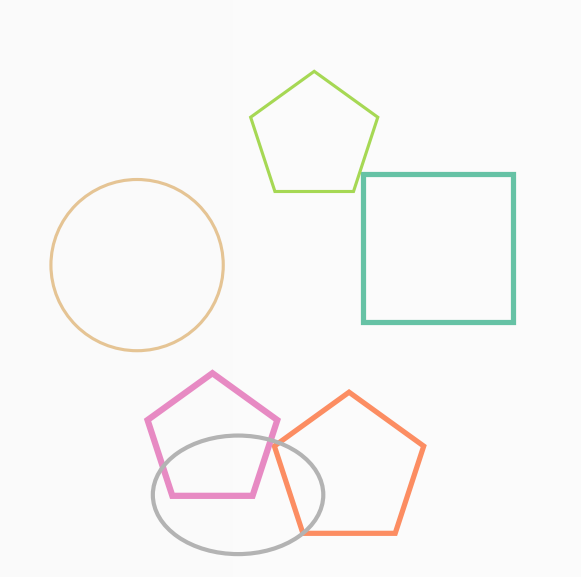[{"shape": "square", "thickness": 2.5, "radius": 0.64, "center": [0.753, 0.57]}, {"shape": "pentagon", "thickness": 2.5, "radius": 0.68, "center": [0.601, 0.185]}, {"shape": "pentagon", "thickness": 3, "radius": 0.59, "center": [0.365, 0.236]}, {"shape": "pentagon", "thickness": 1.5, "radius": 0.58, "center": [0.541, 0.761]}, {"shape": "circle", "thickness": 1.5, "radius": 0.74, "center": [0.236, 0.54]}, {"shape": "oval", "thickness": 2, "radius": 0.73, "center": [0.41, 0.142]}]